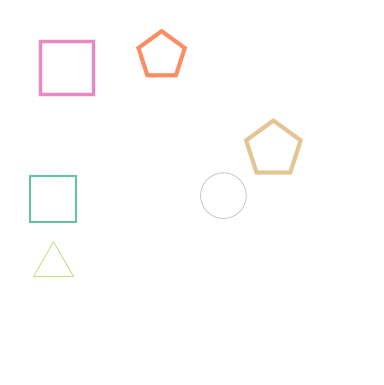[{"shape": "square", "thickness": 1.5, "radius": 0.29, "center": [0.137, 0.483]}, {"shape": "pentagon", "thickness": 3, "radius": 0.32, "center": [0.42, 0.856]}, {"shape": "square", "thickness": 2.5, "radius": 0.34, "center": [0.172, 0.825]}, {"shape": "triangle", "thickness": 0.5, "radius": 0.3, "center": [0.139, 0.312]}, {"shape": "pentagon", "thickness": 3, "radius": 0.37, "center": [0.71, 0.612]}, {"shape": "circle", "thickness": 0.5, "radius": 0.3, "center": [0.58, 0.492]}]